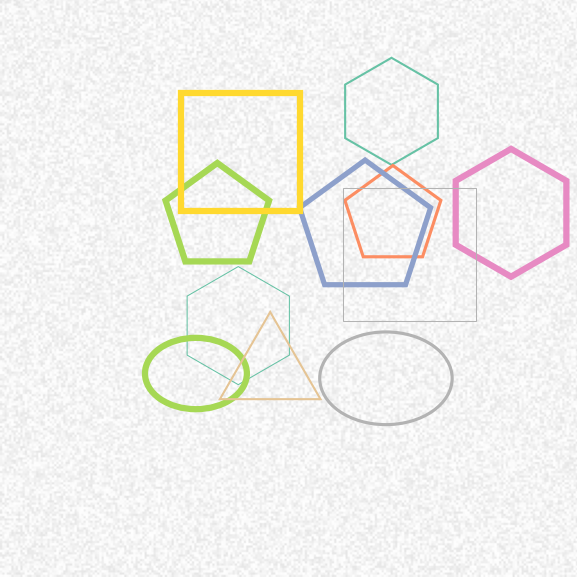[{"shape": "hexagon", "thickness": 0.5, "radius": 0.51, "center": [0.413, 0.435]}, {"shape": "hexagon", "thickness": 1, "radius": 0.46, "center": [0.678, 0.806]}, {"shape": "pentagon", "thickness": 1.5, "radius": 0.44, "center": [0.68, 0.625]}, {"shape": "pentagon", "thickness": 2.5, "radius": 0.6, "center": [0.632, 0.603]}, {"shape": "hexagon", "thickness": 3, "radius": 0.55, "center": [0.885, 0.631]}, {"shape": "pentagon", "thickness": 3, "radius": 0.47, "center": [0.376, 0.623]}, {"shape": "oval", "thickness": 3, "radius": 0.44, "center": [0.339, 0.352]}, {"shape": "square", "thickness": 3, "radius": 0.51, "center": [0.417, 0.736]}, {"shape": "triangle", "thickness": 1, "radius": 0.5, "center": [0.468, 0.358]}, {"shape": "oval", "thickness": 1.5, "radius": 0.57, "center": [0.668, 0.344]}, {"shape": "square", "thickness": 0.5, "radius": 0.57, "center": [0.709, 0.559]}]